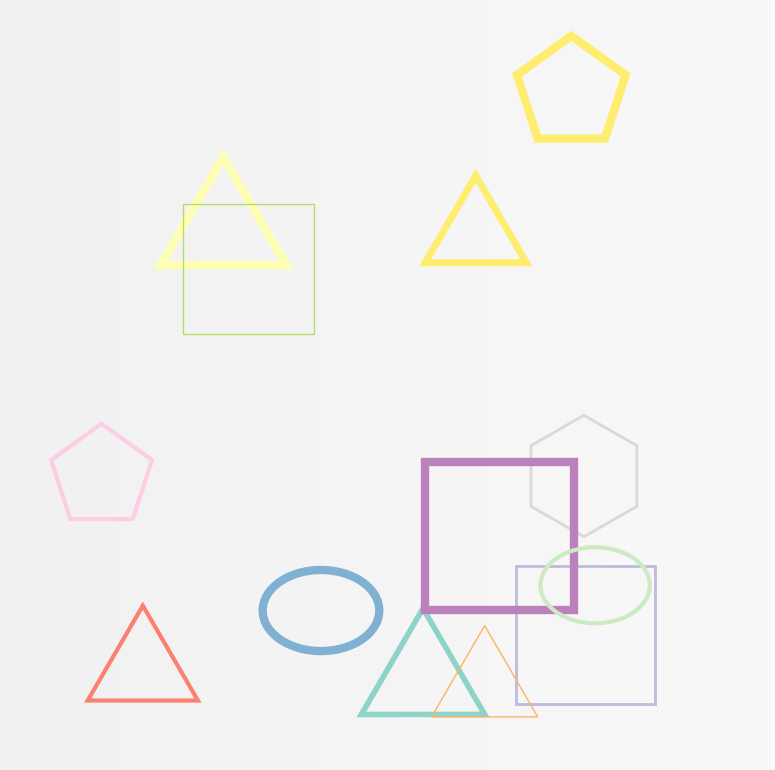[{"shape": "triangle", "thickness": 2, "radius": 0.46, "center": [0.546, 0.118]}, {"shape": "triangle", "thickness": 3, "radius": 0.47, "center": [0.288, 0.702]}, {"shape": "square", "thickness": 1, "radius": 0.45, "center": [0.755, 0.175]}, {"shape": "triangle", "thickness": 1.5, "radius": 0.41, "center": [0.184, 0.131]}, {"shape": "oval", "thickness": 3, "radius": 0.38, "center": [0.414, 0.207]}, {"shape": "triangle", "thickness": 0.5, "radius": 0.4, "center": [0.625, 0.109]}, {"shape": "square", "thickness": 0.5, "radius": 0.42, "center": [0.321, 0.651]}, {"shape": "pentagon", "thickness": 1.5, "radius": 0.34, "center": [0.131, 0.381]}, {"shape": "hexagon", "thickness": 1, "radius": 0.39, "center": [0.753, 0.382]}, {"shape": "square", "thickness": 3, "radius": 0.48, "center": [0.645, 0.304]}, {"shape": "oval", "thickness": 1.5, "radius": 0.35, "center": [0.768, 0.24]}, {"shape": "triangle", "thickness": 2.5, "radius": 0.38, "center": [0.614, 0.697]}, {"shape": "pentagon", "thickness": 3, "radius": 0.37, "center": [0.737, 0.88]}]